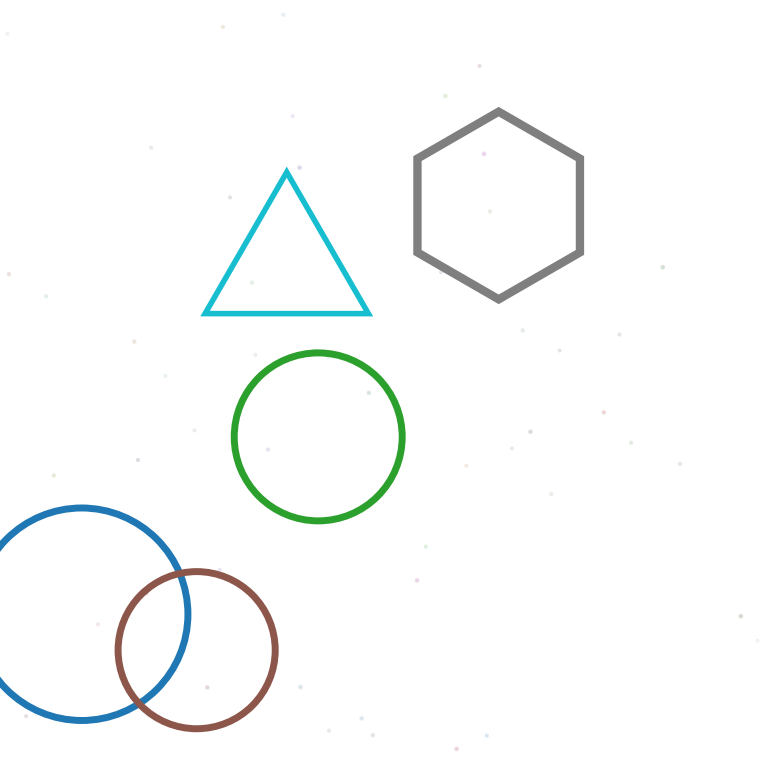[{"shape": "circle", "thickness": 2.5, "radius": 0.69, "center": [0.106, 0.202]}, {"shape": "circle", "thickness": 2.5, "radius": 0.55, "center": [0.413, 0.433]}, {"shape": "circle", "thickness": 2.5, "radius": 0.51, "center": [0.255, 0.156]}, {"shape": "hexagon", "thickness": 3, "radius": 0.61, "center": [0.648, 0.733]}, {"shape": "triangle", "thickness": 2, "radius": 0.61, "center": [0.372, 0.654]}]